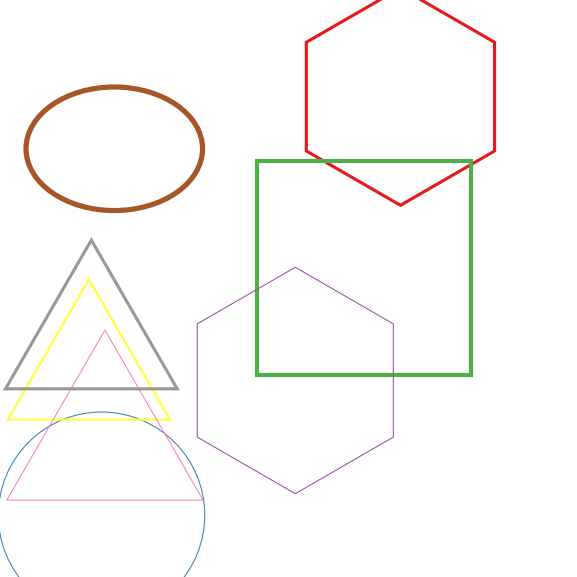[{"shape": "hexagon", "thickness": 1.5, "radius": 0.94, "center": [0.693, 0.832]}, {"shape": "circle", "thickness": 0.5, "radius": 0.89, "center": [0.176, 0.107]}, {"shape": "square", "thickness": 2, "radius": 0.93, "center": [0.631, 0.535]}, {"shape": "hexagon", "thickness": 0.5, "radius": 0.98, "center": [0.511, 0.34]}, {"shape": "triangle", "thickness": 1, "radius": 0.81, "center": [0.154, 0.353]}, {"shape": "oval", "thickness": 2.5, "radius": 0.76, "center": [0.198, 0.742]}, {"shape": "triangle", "thickness": 0.5, "radius": 0.98, "center": [0.182, 0.231]}, {"shape": "triangle", "thickness": 1.5, "radius": 0.86, "center": [0.158, 0.412]}]